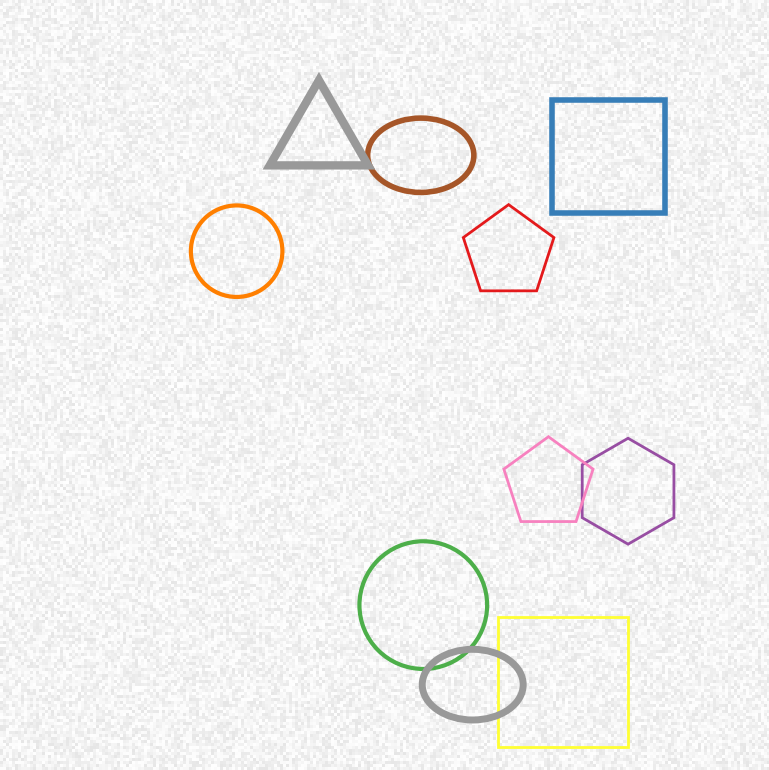[{"shape": "pentagon", "thickness": 1, "radius": 0.31, "center": [0.661, 0.672]}, {"shape": "square", "thickness": 2, "radius": 0.37, "center": [0.79, 0.796]}, {"shape": "circle", "thickness": 1.5, "radius": 0.41, "center": [0.55, 0.214]}, {"shape": "hexagon", "thickness": 1, "radius": 0.34, "center": [0.816, 0.362]}, {"shape": "circle", "thickness": 1.5, "radius": 0.3, "center": [0.307, 0.674]}, {"shape": "square", "thickness": 1, "radius": 0.42, "center": [0.731, 0.114]}, {"shape": "oval", "thickness": 2, "radius": 0.34, "center": [0.546, 0.798]}, {"shape": "pentagon", "thickness": 1, "radius": 0.3, "center": [0.712, 0.372]}, {"shape": "oval", "thickness": 2.5, "radius": 0.33, "center": [0.614, 0.111]}, {"shape": "triangle", "thickness": 3, "radius": 0.37, "center": [0.414, 0.822]}]